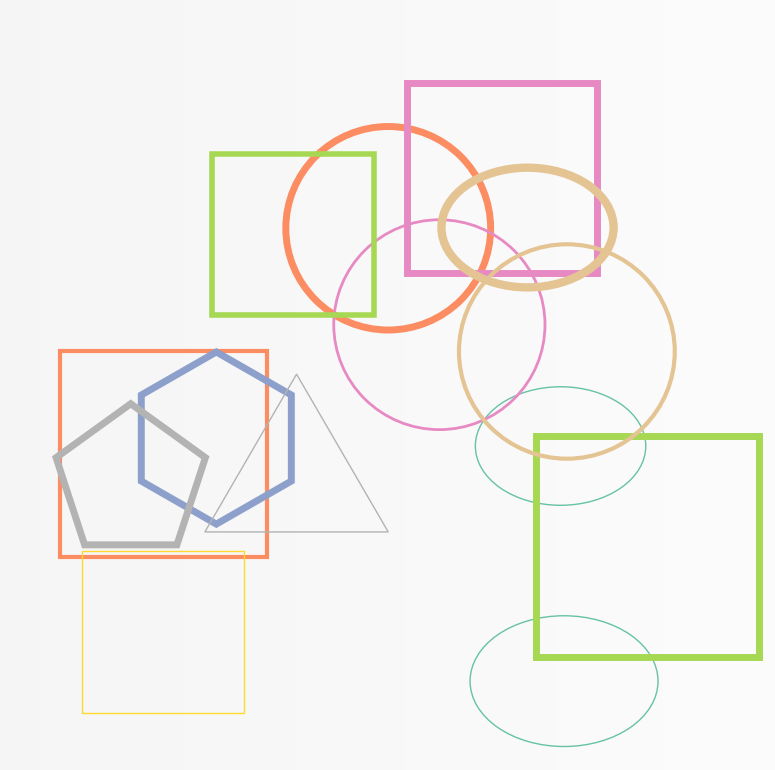[{"shape": "oval", "thickness": 0.5, "radius": 0.61, "center": [0.728, 0.115]}, {"shape": "oval", "thickness": 0.5, "radius": 0.55, "center": [0.723, 0.421]}, {"shape": "circle", "thickness": 2.5, "radius": 0.66, "center": [0.501, 0.704]}, {"shape": "square", "thickness": 1.5, "radius": 0.67, "center": [0.211, 0.411]}, {"shape": "hexagon", "thickness": 2.5, "radius": 0.56, "center": [0.279, 0.431]}, {"shape": "circle", "thickness": 1, "radius": 0.68, "center": [0.567, 0.578]}, {"shape": "square", "thickness": 2.5, "radius": 0.62, "center": [0.648, 0.769]}, {"shape": "square", "thickness": 2.5, "radius": 0.72, "center": [0.836, 0.291]}, {"shape": "square", "thickness": 2, "radius": 0.52, "center": [0.378, 0.696]}, {"shape": "square", "thickness": 0.5, "radius": 0.52, "center": [0.21, 0.179]}, {"shape": "oval", "thickness": 3, "radius": 0.56, "center": [0.681, 0.705]}, {"shape": "circle", "thickness": 1.5, "radius": 0.7, "center": [0.731, 0.544]}, {"shape": "triangle", "thickness": 0.5, "radius": 0.68, "center": [0.383, 0.377]}, {"shape": "pentagon", "thickness": 2.5, "radius": 0.51, "center": [0.169, 0.374]}]